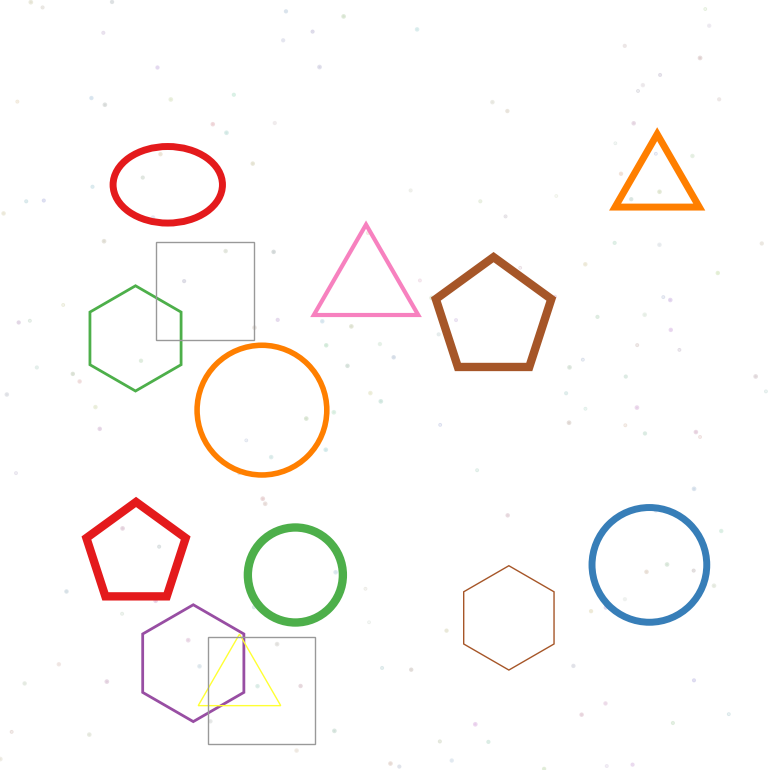[{"shape": "pentagon", "thickness": 3, "radius": 0.34, "center": [0.177, 0.28]}, {"shape": "oval", "thickness": 2.5, "radius": 0.36, "center": [0.218, 0.76]}, {"shape": "circle", "thickness": 2.5, "radius": 0.37, "center": [0.843, 0.266]}, {"shape": "hexagon", "thickness": 1, "radius": 0.34, "center": [0.176, 0.561]}, {"shape": "circle", "thickness": 3, "radius": 0.31, "center": [0.384, 0.253]}, {"shape": "hexagon", "thickness": 1, "radius": 0.38, "center": [0.251, 0.139]}, {"shape": "circle", "thickness": 2, "radius": 0.42, "center": [0.34, 0.467]}, {"shape": "triangle", "thickness": 2.5, "radius": 0.32, "center": [0.853, 0.763]}, {"shape": "triangle", "thickness": 0.5, "radius": 0.31, "center": [0.311, 0.115]}, {"shape": "pentagon", "thickness": 3, "radius": 0.39, "center": [0.641, 0.587]}, {"shape": "hexagon", "thickness": 0.5, "radius": 0.34, "center": [0.661, 0.198]}, {"shape": "triangle", "thickness": 1.5, "radius": 0.39, "center": [0.475, 0.63]}, {"shape": "square", "thickness": 0.5, "radius": 0.32, "center": [0.267, 0.622]}, {"shape": "square", "thickness": 0.5, "radius": 0.35, "center": [0.34, 0.103]}]